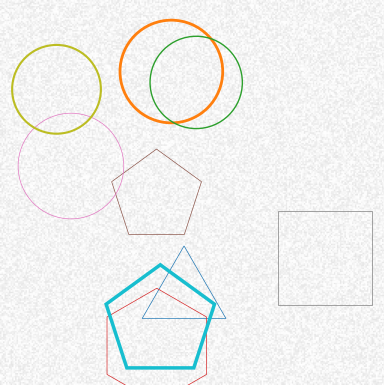[{"shape": "triangle", "thickness": 0.5, "radius": 0.63, "center": [0.478, 0.236]}, {"shape": "circle", "thickness": 2, "radius": 0.67, "center": [0.445, 0.814]}, {"shape": "circle", "thickness": 1, "radius": 0.6, "center": [0.51, 0.786]}, {"shape": "hexagon", "thickness": 0.5, "radius": 0.75, "center": [0.407, 0.102]}, {"shape": "pentagon", "thickness": 0.5, "radius": 0.61, "center": [0.407, 0.49]}, {"shape": "circle", "thickness": 0.5, "radius": 0.69, "center": [0.184, 0.569]}, {"shape": "square", "thickness": 0.5, "radius": 0.61, "center": [0.844, 0.33]}, {"shape": "circle", "thickness": 1.5, "radius": 0.58, "center": [0.147, 0.768]}, {"shape": "pentagon", "thickness": 2.5, "radius": 0.74, "center": [0.416, 0.164]}]